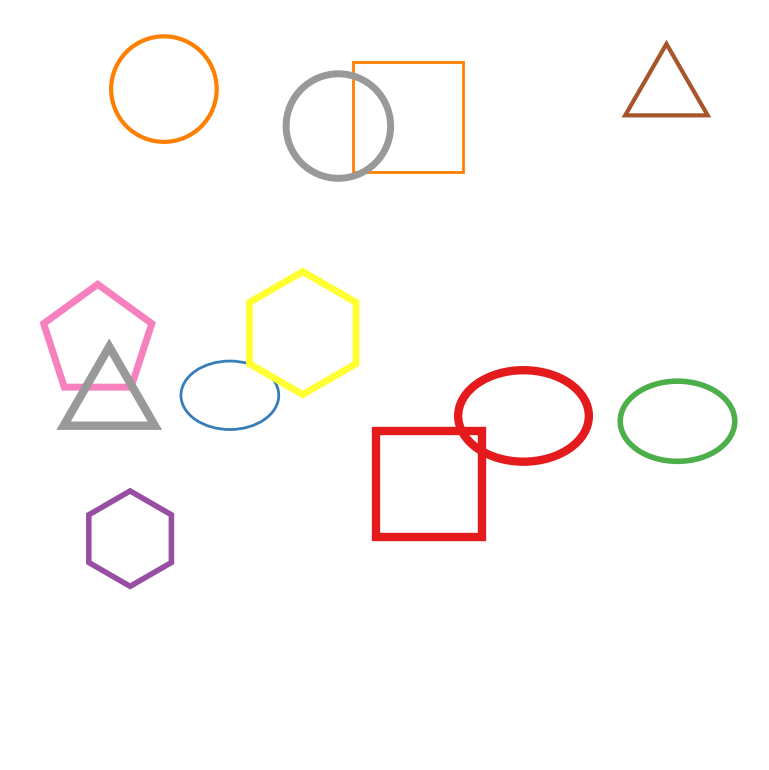[{"shape": "square", "thickness": 3, "radius": 0.34, "center": [0.557, 0.372]}, {"shape": "oval", "thickness": 3, "radius": 0.42, "center": [0.68, 0.46]}, {"shape": "oval", "thickness": 1, "radius": 0.32, "center": [0.299, 0.487]}, {"shape": "oval", "thickness": 2, "radius": 0.37, "center": [0.88, 0.453]}, {"shape": "hexagon", "thickness": 2, "radius": 0.31, "center": [0.169, 0.3]}, {"shape": "square", "thickness": 1, "radius": 0.36, "center": [0.53, 0.848]}, {"shape": "circle", "thickness": 1.5, "radius": 0.34, "center": [0.213, 0.884]}, {"shape": "hexagon", "thickness": 2.5, "radius": 0.4, "center": [0.393, 0.567]}, {"shape": "triangle", "thickness": 1.5, "radius": 0.31, "center": [0.866, 0.881]}, {"shape": "pentagon", "thickness": 2.5, "radius": 0.37, "center": [0.127, 0.557]}, {"shape": "triangle", "thickness": 3, "radius": 0.34, "center": [0.142, 0.481]}, {"shape": "circle", "thickness": 2.5, "radius": 0.34, "center": [0.439, 0.836]}]